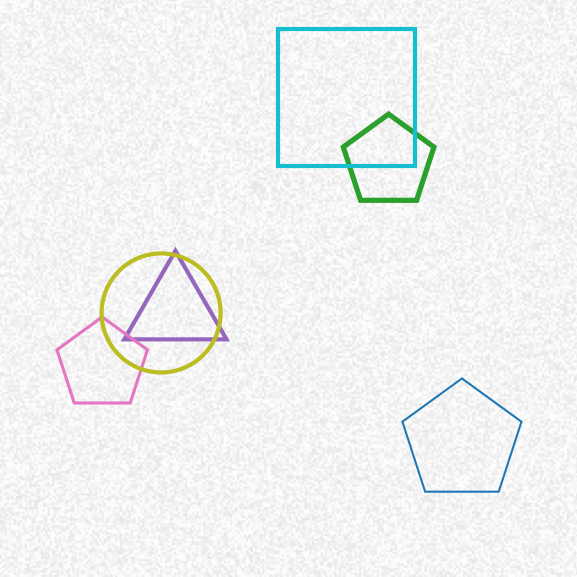[{"shape": "pentagon", "thickness": 1, "radius": 0.54, "center": [0.8, 0.235]}, {"shape": "pentagon", "thickness": 2.5, "radius": 0.41, "center": [0.673, 0.719]}, {"shape": "triangle", "thickness": 2, "radius": 0.51, "center": [0.304, 0.463]}, {"shape": "pentagon", "thickness": 1.5, "radius": 0.41, "center": [0.177, 0.368]}, {"shape": "circle", "thickness": 2, "radius": 0.52, "center": [0.279, 0.457]}, {"shape": "square", "thickness": 2, "radius": 0.59, "center": [0.6, 0.83]}]